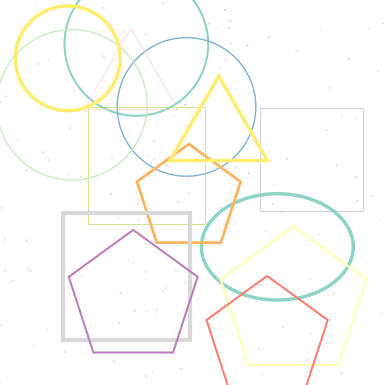[{"shape": "circle", "thickness": 1.5, "radius": 0.93, "center": [0.354, 0.886]}, {"shape": "oval", "thickness": 2.5, "radius": 0.99, "center": [0.72, 0.359]}, {"shape": "pentagon", "thickness": 1.5, "radius": 1.0, "center": [0.762, 0.213]}, {"shape": "square", "thickness": 0.5, "radius": 0.67, "center": [0.81, 0.585]}, {"shape": "pentagon", "thickness": 1.5, "radius": 0.83, "center": [0.694, 0.118]}, {"shape": "circle", "thickness": 1, "radius": 0.9, "center": [0.485, 0.722]}, {"shape": "pentagon", "thickness": 2, "radius": 0.71, "center": [0.49, 0.484]}, {"shape": "square", "thickness": 0.5, "radius": 0.76, "center": [0.381, 0.57]}, {"shape": "triangle", "thickness": 0.5, "radius": 0.71, "center": [0.34, 0.786]}, {"shape": "square", "thickness": 3, "radius": 0.83, "center": [0.329, 0.281]}, {"shape": "pentagon", "thickness": 1.5, "radius": 0.88, "center": [0.346, 0.227]}, {"shape": "circle", "thickness": 1, "radius": 0.98, "center": [0.187, 0.728]}, {"shape": "circle", "thickness": 2.5, "radius": 0.68, "center": [0.176, 0.849]}, {"shape": "triangle", "thickness": 2.5, "radius": 0.73, "center": [0.568, 0.656]}]